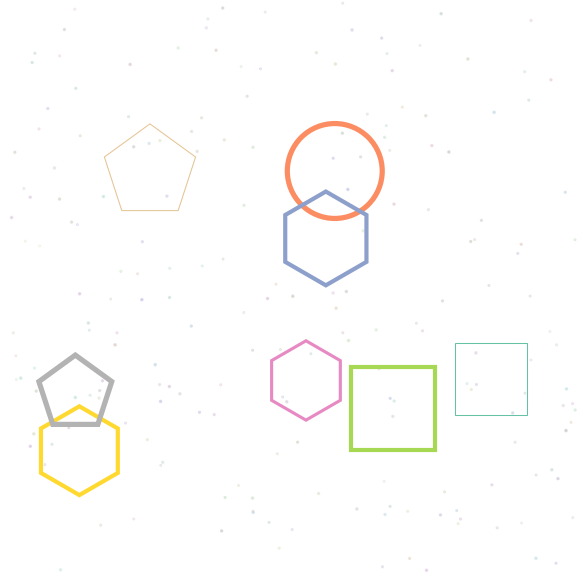[{"shape": "square", "thickness": 0.5, "radius": 0.31, "center": [0.85, 0.343]}, {"shape": "circle", "thickness": 2.5, "radius": 0.41, "center": [0.58, 0.703]}, {"shape": "hexagon", "thickness": 2, "radius": 0.41, "center": [0.564, 0.586]}, {"shape": "hexagon", "thickness": 1.5, "radius": 0.34, "center": [0.53, 0.34]}, {"shape": "square", "thickness": 2, "radius": 0.36, "center": [0.681, 0.292]}, {"shape": "hexagon", "thickness": 2, "radius": 0.38, "center": [0.137, 0.219]}, {"shape": "pentagon", "thickness": 0.5, "radius": 0.42, "center": [0.26, 0.702]}, {"shape": "pentagon", "thickness": 2.5, "radius": 0.33, "center": [0.13, 0.318]}]